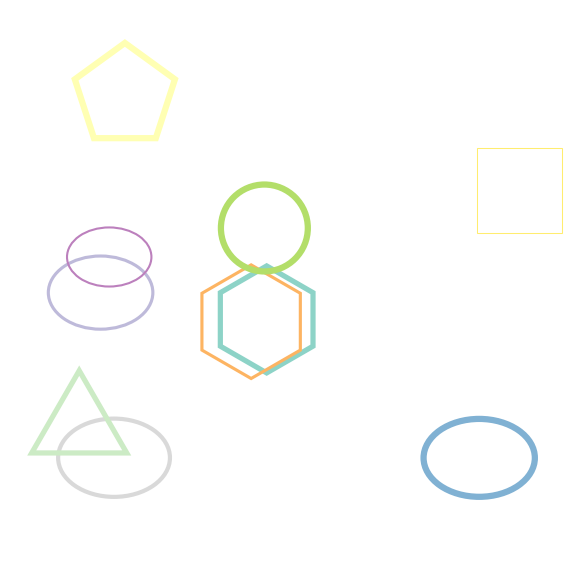[{"shape": "hexagon", "thickness": 2.5, "radius": 0.46, "center": [0.462, 0.446]}, {"shape": "pentagon", "thickness": 3, "radius": 0.46, "center": [0.216, 0.834]}, {"shape": "oval", "thickness": 1.5, "radius": 0.45, "center": [0.174, 0.492]}, {"shape": "oval", "thickness": 3, "radius": 0.48, "center": [0.83, 0.206]}, {"shape": "hexagon", "thickness": 1.5, "radius": 0.49, "center": [0.435, 0.442]}, {"shape": "circle", "thickness": 3, "radius": 0.38, "center": [0.458, 0.604]}, {"shape": "oval", "thickness": 2, "radius": 0.48, "center": [0.197, 0.207]}, {"shape": "oval", "thickness": 1, "radius": 0.37, "center": [0.189, 0.554]}, {"shape": "triangle", "thickness": 2.5, "radius": 0.47, "center": [0.137, 0.262]}, {"shape": "square", "thickness": 0.5, "radius": 0.37, "center": [0.899, 0.669]}]